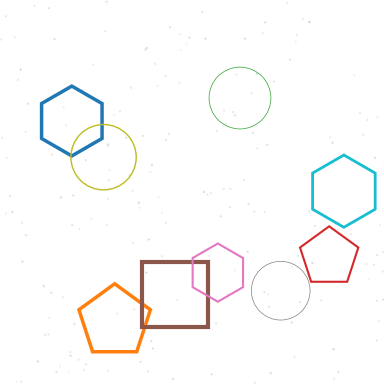[{"shape": "hexagon", "thickness": 2.5, "radius": 0.45, "center": [0.187, 0.686]}, {"shape": "pentagon", "thickness": 2.5, "radius": 0.49, "center": [0.298, 0.165]}, {"shape": "circle", "thickness": 0.5, "radius": 0.4, "center": [0.623, 0.745]}, {"shape": "pentagon", "thickness": 1.5, "radius": 0.4, "center": [0.855, 0.333]}, {"shape": "square", "thickness": 3, "radius": 0.42, "center": [0.455, 0.236]}, {"shape": "hexagon", "thickness": 1.5, "radius": 0.38, "center": [0.566, 0.292]}, {"shape": "circle", "thickness": 0.5, "radius": 0.38, "center": [0.729, 0.245]}, {"shape": "circle", "thickness": 1, "radius": 0.42, "center": [0.269, 0.592]}, {"shape": "hexagon", "thickness": 2, "radius": 0.47, "center": [0.893, 0.503]}]